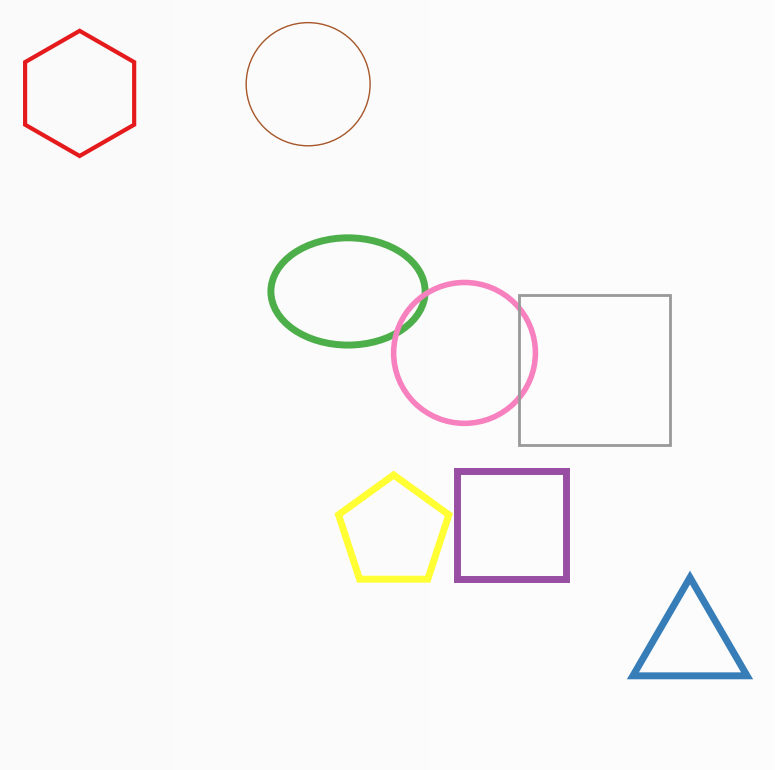[{"shape": "hexagon", "thickness": 1.5, "radius": 0.41, "center": [0.103, 0.879]}, {"shape": "triangle", "thickness": 2.5, "radius": 0.43, "center": [0.89, 0.165]}, {"shape": "oval", "thickness": 2.5, "radius": 0.5, "center": [0.449, 0.622]}, {"shape": "square", "thickness": 2.5, "radius": 0.35, "center": [0.66, 0.318]}, {"shape": "pentagon", "thickness": 2.5, "radius": 0.37, "center": [0.508, 0.308]}, {"shape": "circle", "thickness": 0.5, "radius": 0.4, "center": [0.398, 0.891]}, {"shape": "circle", "thickness": 2, "radius": 0.46, "center": [0.599, 0.542]}, {"shape": "square", "thickness": 1, "radius": 0.49, "center": [0.767, 0.519]}]